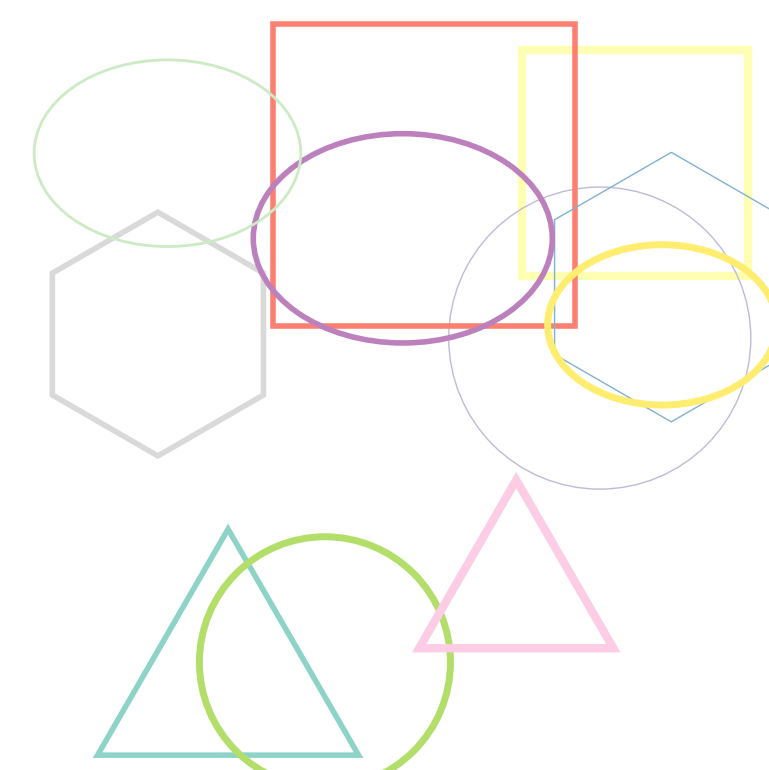[{"shape": "triangle", "thickness": 2, "radius": 0.98, "center": [0.296, 0.117]}, {"shape": "square", "thickness": 3, "radius": 0.73, "center": [0.825, 0.788]}, {"shape": "circle", "thickness": 0.5, "radius": 0.98, "center": [0.779, 0.561]}, {"shape": "square", "thickness": 2, "radius": 0.98, "center": [0.551, 0.773]}, {"shape": "hexagon", "thickness": 0.5, "radius": 0.88, "center": [0.872, 0.627]}, {"shape": "circle", "thickness": 2.5, "radius": 0.82, "center": [0.422, 0.14]}, {"shape": "triangle", "thickness": 3, "radius": 0.73, "center": [0.67, 0.231]}, {"shape": "hexagon", "thickness": 2, "radius": 0.79, "center": [0.205, 0.566]}, {"shape": "oval", "thickness": 2, "radius": 0.97, "center": [0.523, 0.69]}, {"shape": "oval", "thickness": 1, "radius": 0.87, "center": [0.217, 0.801]}, {"shape": "oval", "thickness": 2.5, "radius": 0.74, "center": [0.86, 0.578]}]